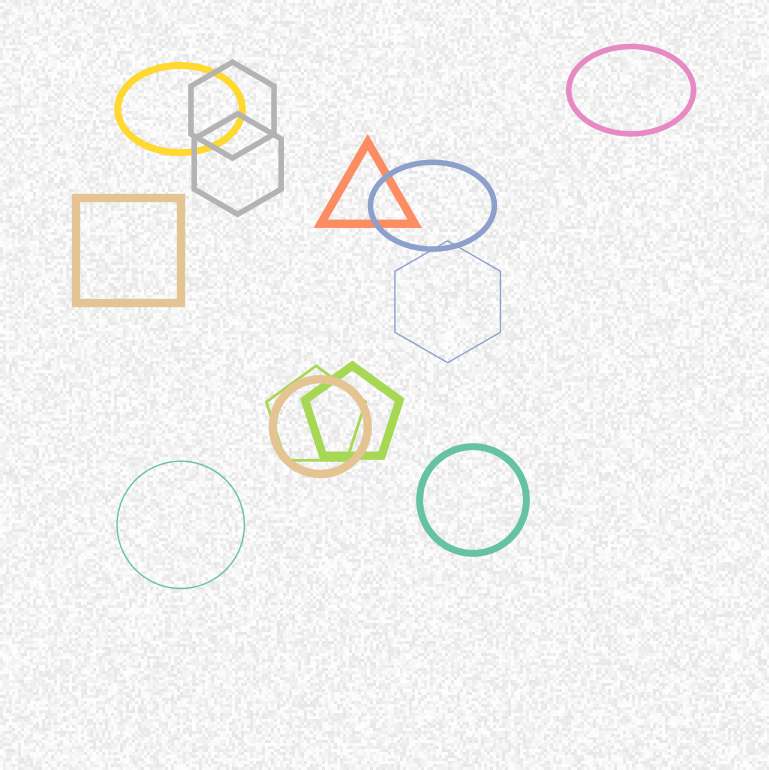[{"shape": "circle", "thickness": 2.5, "radius": 0.35, "center": [0.614, 0.351]}, {"shape": "circle", "thickness": 0.5, "radius": 0.41, "center": [0.235, 0.318]}, {"shape": "triangle", "thickness": 3, "radius": 0.35, "center": [0.478, 0.745]}, {"shape": "oval", "thickness": 2, "radius": 0.4, "center": [0.562, 0.733]}, {"shape": "hexagon", "thickness": 0.5, "radius": 0.4, "center": [0.581, 0.608]}, {"shape": "oval", "thickness": 2, "radius": 0.41, "center": [0.82, 0.883]}, {"shape": "pentagon", "thickness": 1, "radius": 0.34, "center": [0.41, 0.457]}, {"shape": "pentagon", "thickness": 3, "radius": 0.32, "center": [0.458, 0.46]}, {"shape": "oval", "thickness": 2.5, "radius": 0.4, "center": [0.234, 0.858]}, {"shape": "square", "thickness": 3, "radius": 0.34, "center": [0.167, 0.675]}, {"shape": "circle", "thickness": 3, "radius": 0.31, "center": [0.416, 0.446]}, {"shape": "hexagon", "thickness": 2, "radius": 0.33, "center": [0.309, 0.787]}, {"shape": "hexagon", "thickness": 2, "radius": 0.31, "center": [0.302, 0.857]}]